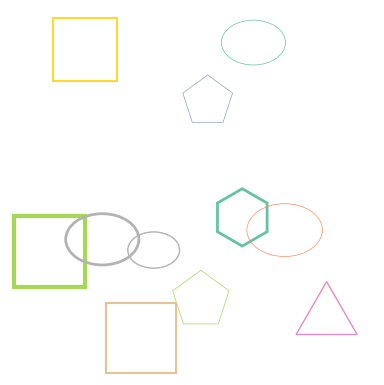[{"shape": "hexagon", "thickness": 2, "radius": 0.37, "center": [0.629, 0.435]}, {"shape": "oval", "thickness": 0.5, "radius": 0.42, "center": [0.658, 0.889]}, {"shape": "oval", "thickness": 0.5, "radius": 0.49, "center": [0.739, 0.402]}, {"shape": "pentagon", "thickness": 0.5, "radius": 0.34, "center": [0.539, 0.737]}, {"shape": "triangle", "thickness": 1, "radius": 0.46, "center": [0.848, 0.177]}, {"shape": "pentagon", "thickness": 0.5, "radius": 0.39, "center": [0.522, 0.221]}, {"shape": "square", "thickness": 3, "radius": 0.46, "center": [0.129, 0.346]}, {"shape": "square", "thickness": 1.5, "radius": 0.41, "center": [0.221, 0.872]}, {"shape": "square", "thickness": 1.5, "radius": 0.45, "center": [0.366, 0.122]}, {"shape": "oval", "thickness": 2, "radius": 0.48, "center": [0.266, 0.378]}, {"shape": "oval", "thickness": 1, "radius": 0.34, "center": [0.399, 0.351]}]